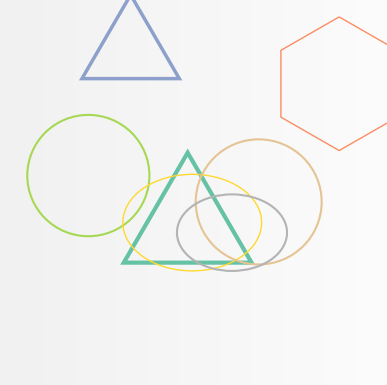[{"shape": "triangle", "thickness": 3, "radius": 0.95, "center": [0.484, 0.413]}, {"shape": "hexagon", "thickness": 1, "radius": 0.87, "center": [0.875, 0.782]}, {"shape": "triangle", "thickness": 2.5, "radius": 0.73, "center": [0.337, 0.868]}, {"shape": "circle", "thickness": 1.5, "radius": 0.79, "center": [0.228, 0.544]}, {"shape": "oval", "thickness": 1, "radius": 0.9, "center": [0.496, 0.422]}, {"shape": "circle", "thickness": 1.5, "radius": 0.81, "center": [0.668, 0.476]}, {"shape": "oval", "thickness": 1.5, "radius": 0.71, "center": [0.599, 0.396]}]